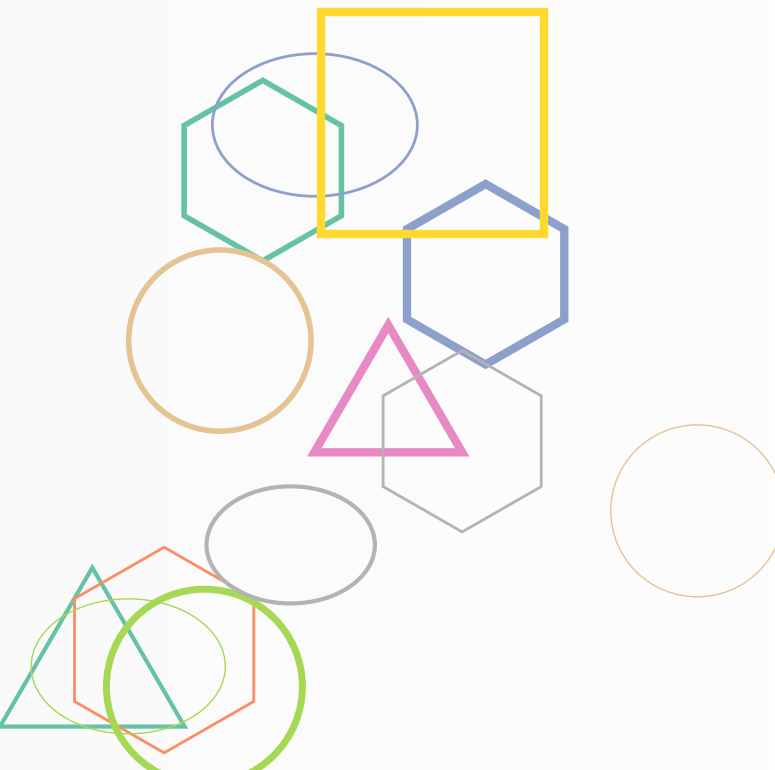[{"shape": "triangle", "thickness": 1.5, "radius": 0.69, "center": [0.119, 0.125]}, {"shape": "hexagon", "thickness": 2, "radius": 0.59, "center": [0.339, 0.778]}, {"shape": "hexagon", "thickness": 1, "radius": 0.67, "center": [0.212, 0.156]}, {"shape": "oval", "thickness": 1, "radius": 0.66, "center": [0.406, 0.838]}, {"shape": "hexagon", "thickness": 3, "radius": 0.59, "center": [0.627, 0.644]}, {"shape": "triangle", "thickness": 3, "radius": 0.55, "center": [0.501, 0.468]}, {"shape": "circle", "thickness": 2.5, "radius": 0.63, "center": [0.264, 0.108]}, {"shape": "oval", "thickness": 0.5, "radius": 0.63, "center": [0.165, 0.135]}, {"shape": "square", "thickness": 3, "radius": 0.72, "center": [0.558, 0.84]}, {"shape": "circle", "thickness": 0.5, "radius": 0.56, "center": [0.9, 0.337]}, {"shape": "circle", "thickness": 2, "radius": 0.59, "center": [0.284, 0.558]}, {"shape": "hexagon", "thickness": 1, "radius": 0.59, "center": [0.596, 0.427]}, {"shape": "oval", "thickness": 1.5, "radius": 0.54, "center": [0.375, 0.292]}]